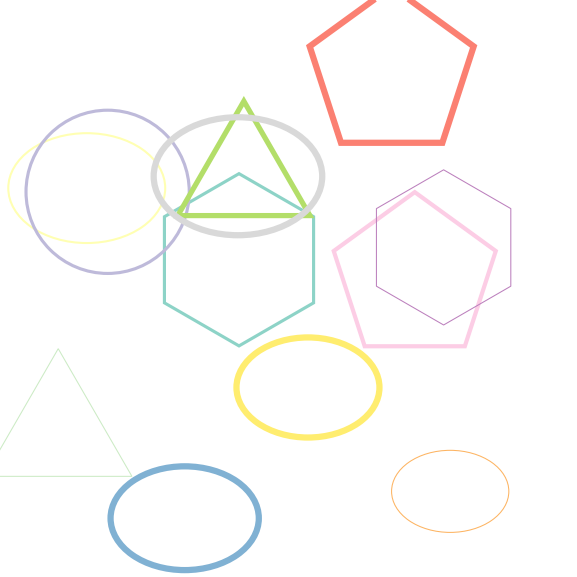[{"shape": "hexagon", "thickness": 1.5, "radius": 0.75, "center": [0.414, 0.549]}, {"shape": "oval", "thickness": 1, "radius": 0.68, "center": [0.15, 0.673]}, {"shape": "circle", "thickness": 1.5, "radius": 0.71, "center": [0.186, 0.667]}, {"shape": "pentagon", "thickness": 3, "radius": 0.75, "center": [0.678, 0.873]}, {"shape": "oval", "thickness": 3, "radius": 0.64, "center": [0.32, 0.102]}, {"shape": "oval", "thickness": 0.5, "radius": 0.51, "center": [0.78, 0.148]}, {"shape": "triangle", "thickness": 2.5, "radius": 0.66, "center": [0.422, 0.692]}, {"shape": "pentagon", "thickness": 2, "radius": 0.74, "center": [0.718, 0.519]}, {"shape": "oval", "thickness": 3, "radius": 0.73, "center": [0.412, 0.694]}, {"shape": "hexagon", "thickness": 0.5, "radius": 0.67, "center": [0.768, 0.571]}, {"shape": "triangle", "thickness": 0.5, "radius": 0.74, "center": [0.101, 0.248]}, {"shape": "oval", "thickness": 3, "radius": 0.62, "center": [0.533, 0.328]}]